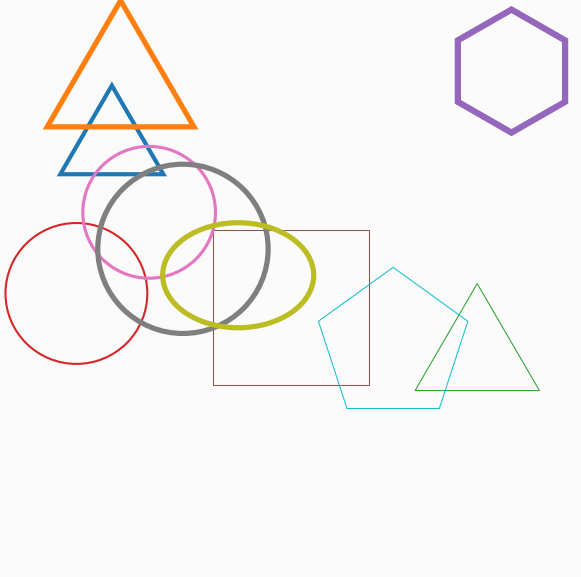[{"shape": "triangle", "thickness": 2, "radius": 0.51, "center": [0.192, 0.749]}, {"shape": "triangle", "thickness": 2.5, "radius": 0.73, "center": [0.207, 0.852]}, {"shape": "triangle", "thickness": 0.5, "radius": 0.62, "center": [0.821, 0.385]}, {"shape": "circle", "thickness": 1, "radius": 0.61, "center": [0.131, 0.491]}, {"shape": "hexagon", "thickness": 3, "radius": 0.53, "center": [0.88, 0.876]}, {"shape": "square", "thickness": 0.5, "radius": 0.67, "center": [0.501, 0.466]}, {"shape": "circle", "thickness": 1.5, "radius": 0.57, "center": [0.257, 0.632]}, {"shape": "circle", "thickness": 2.5, "radius": 0.73, "center": [0.315, 0.568]}, {"shape": "oval", "thickness": 2.5, "radius": 0.65, "center": [0.41, 0.523]}, {"shape": "pentagon", "thickness": 0.5, "radius": 0.68, "center": [0.676, 0.401]}]